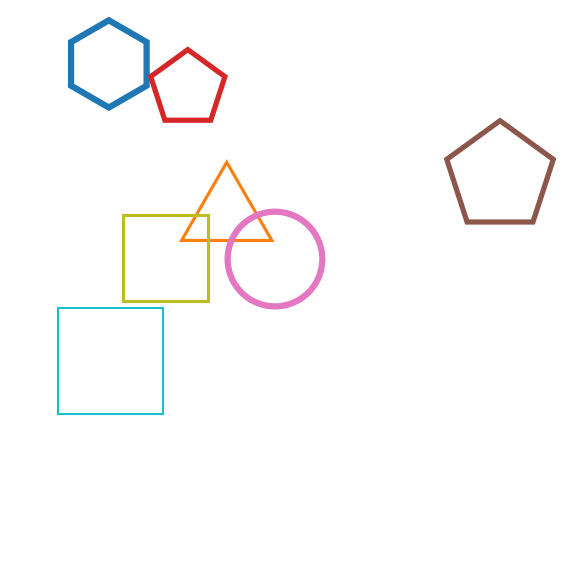[{"shape": "hexagon", "thickness": 3, "radius": 0.38, "center": [0.188, 0.888]}, {"shape": "triangle", "thickness": 1.5, "radius": 0.45, "center": [0.393, 0.628]}, {"shape": "pentagon", "thickness": 2.5, "radius": 0.34, "center": [0.325, 0.846]}, {"shape": "pentagon", "thickness": 2.5, "radius": 0.48, "center": [0.866, 0.693]}, {"shape": "circle", "thickness": 3, "radius": 0.41, "center": [0.476, 0.551]}, {"shape": "square", "thickness": 1.5, "radius": 0.37, "center": [0.286, 0.552]}, {"shape": "square", "thickness": 1, "radius": 0.46, "center": [0.191, 0.374]}]